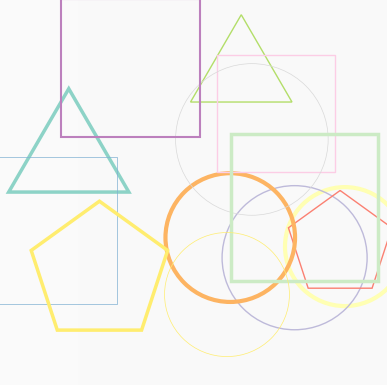[{"shape": "triangle", "thickness": 2.5, "radius": 0.89, "center": [0.177, 0.591]}, {"shape": "circle", "thickness": 3, "radius": 0.77, "center": [0.89, 0.36]}, {"shape": "circle", "thickness": 1, "radius": 0.94, "center": [0.76, 0.331]}, {"shape": "pentagon", "thickness": 1, "radius": 0.7, "center": [0.878, 0.365]}, {"shape": "square", "thickness": 0.5, "radius": 0.95, "center": [0.11, 0.4]}, {"shape": "circle", "thickness": 3, "radius": 0.84, "center": [0.594, 0.383]}, {"shape": "triangle", "thickness": 1, "radius": 0.76, "center": [0.623, 0.811]}, {"shape": "square", "thickness": 1, "radius": 0.76, "center": [0.711, 0.705]}, {"shape": "circle", "thickness": 0.5, "radius": 0.98, "center": [0.65, 0.638]}, {"shape": "square", "thickness": 1.5, "radius": 0.89, "center": [0.337, 0.824]}, {"shape": "square", "thickness": 2.5, "radius": 0.95, "center": [0.786, 0.461]}, {"shape": "circle", "thickness": 0.5, "radius": 0.81, "center": [0.586, 0.235]}, {"shape": "pentagon", "thickness": 2.5, "radius": 0.93, "center": [0.257, 0.292]}]